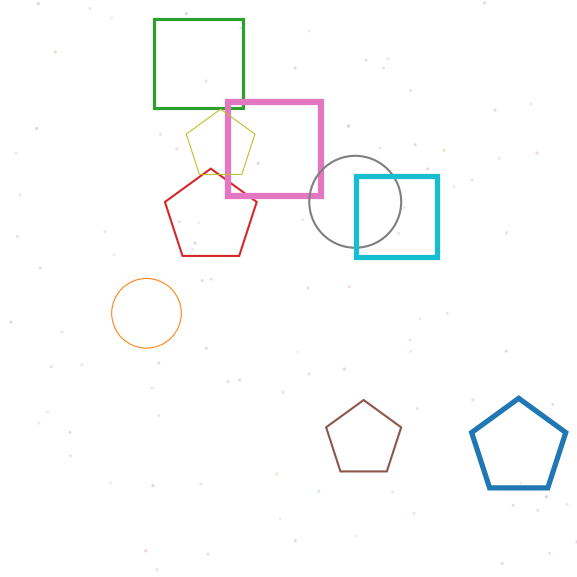[{"shape": "pentagon", "thickness": 2.5, "radius": 0.43, "center": [0.898, 0.224]}, {"shape": "circle", "thickness": 0.5, "radius": 0.3, "center": [0.254, 0.457]}, {"shape": "square", "thickness": 1.5, "radius": 0.39, "center": [0.344, 0.889]}, {"shape": "pentagon", "thickness": 1, "radius": 0.42, "center": [0.365, 0.624]}, {"shape": "pentagon", "thickness": 1, "radius": 0.34, "center": [0.63, 0.238]}, {"shape": "square", "thickness": 3, "radius": 0.4, "center": [0.476, 0.741]}, {"shape": "circle", "thickness": 1, "radius": 0.4, "center": [0.615, 0.65]}, {"shape": "pentagon", "thickness": 0.5, "radius": 0.31, "center": [0.382, 0.748]}, {"shape": "square", "thickness": 2.5, "radius": 0.35, "center": [0.686, 0.624]}]